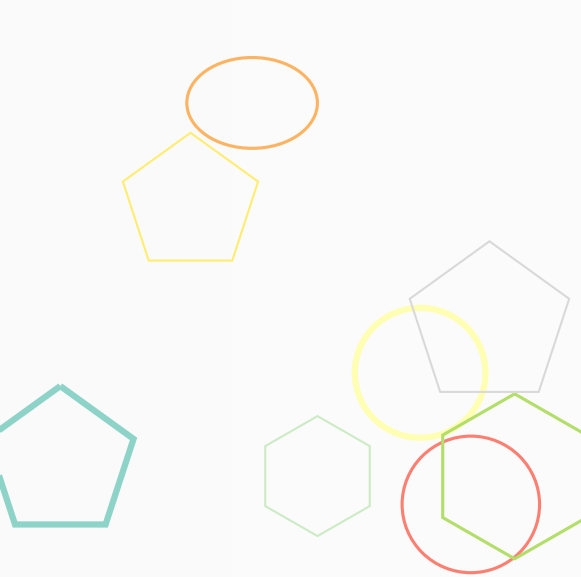[{"shape": "pentagon", "thickness": 3, "radius": 0.66, "center": [0.104, 0.198]}, {"shape": "circle", "thickness": 3, "radius": 0.56, "center": [0.723, 0.354]}, {"shape": "circle", "thickness": 1.5, "radius": 0.59, "center": [0.81, 0.126]}, {"shape": "oval", "thickness": 1.5, "radius": 0.56, "center": [0.434, 0.821]}, {"shape": "hexagon", "thickness": 1.5, "radius": 0.71, "center": [0.885, 0.174]}, {"shape": "pentagon", "thickness": 1, "radius": 0.72, "center": [0.842, 0.437]}, {"shape": "hexagon", "thickness": 1, "radius": 0.52, "center": [0.546, 0.175]}, {"shape": "pentagon", "thickness": 1, "radius": 0.61, "center": [0.328, 0.647]}]